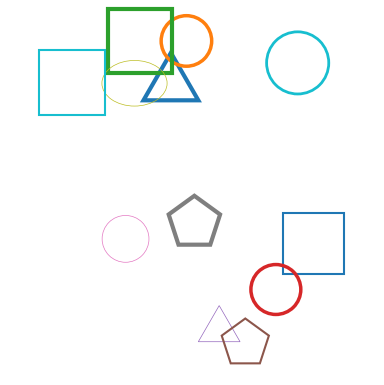[{"shape": "square", "thickness": 1.5, "radius": 0.39, "center": [0.814, 0.367]}, {"shape": "triangle", "thickness": 3, "radius": 0.41, "center": [0.444, 0.781]}, {"shape": "circle", "thickness": 2.5, "radius": 0.33, "center": [0.484, 0.894]}, {"shape": "square", "thickness": 3, "radius": 0.41, "center": [0.363, 0.895]}, {"shape": "circle", "thickness": 2.5, "radius": 0.32, "center": [0.717, 0.248]}, {"shape": "triangle", "thickness": 0.5, "radius": 0.31, "center": [0.569, 0.144]}, {"shape": "pentagon", "thickness": 1.5, "radius": 0.32, "center": [0.637, 0.108]}, {"shape": "circle", "thickness": 0.5, "radius": 0.3, "center": [0.326, 0.38]}, {"shape": "pentagon", "thickness": 3, "radius": 0.35, "center": [0.505, 0.421]}, {"shape": "oval", "thickness": 0.5, "radius": 0.42, "center": [0.349, 0.784]}, {"shape": "square", "thickness": 1.5, "radius": 0.42, "center": [0.187, 0.785]}, {"shape": "circle", "thickness": 2, "radius": 0.4, "center": [0.773, 0.837]}]